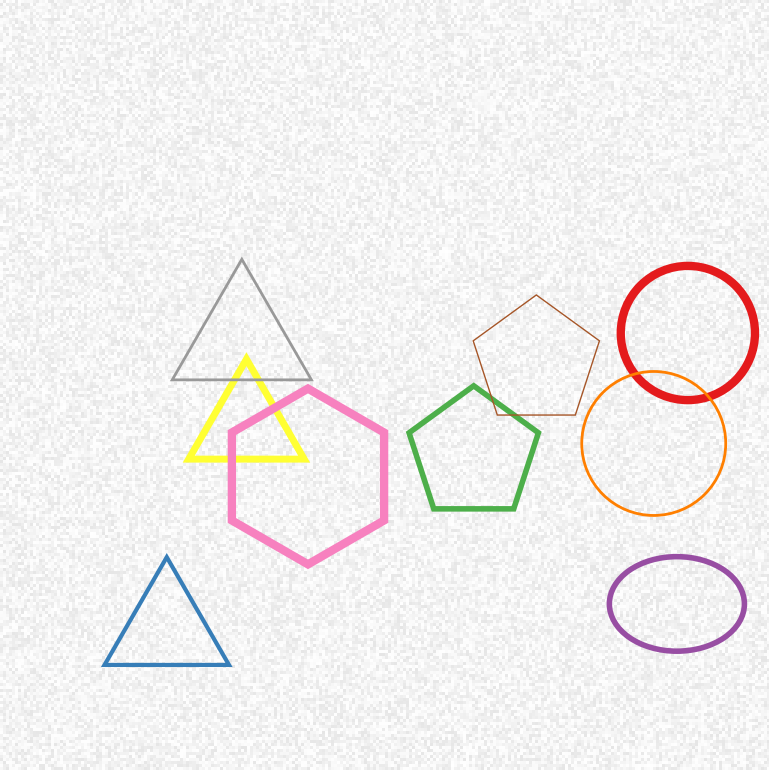[{"shape": "circle", "thickness": 3, "radius": 0.44, "center": [0.893, 0.568]}, {"shape": "triangle", "thickness": 1.5, "radius": 0.47, "center": [0.217, 0.183]}, {"shape": "pentagon", "thickness": 2, "radius": 0.44, "center": [0.615, 0.411]}, {"shape": "oval", "thickness": 2, "radius": 0.44, "center": [0.879, 0.216]}, {"shape": "circle", "thickness": 1, "radius": 0.47, "center": [0.849, 0.424]}, {"shape": "triangle", "thickness": 2.5, "radius": 0.43, "center": [0.32, 0.447]}, {"shape": "pentagon", "thickness": 0.5, "radius": 0.43, "center": [0.697, 0.531]}, {"shape": "hexagon", "thickness": 3, "radius": 0.57, "center": [0.4, 0.381]}, {"shape": "triangle", "thickness": 1, "radius": 0.52, "center": [0.314, 0.559]}]